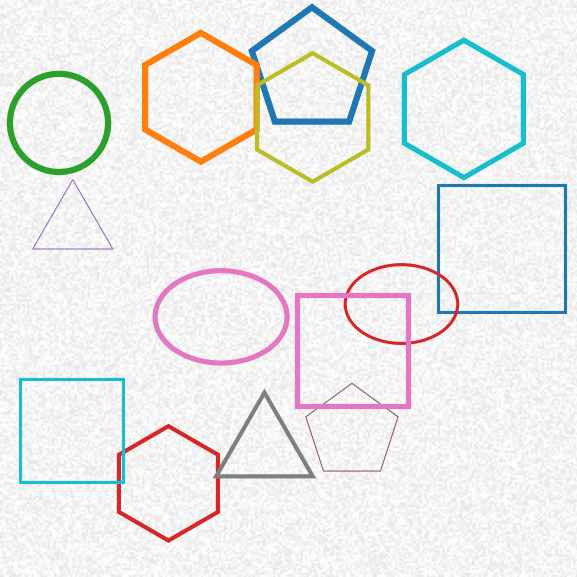[{"shape": "square", "thickness": 1.5, "radius": 0.55, "center": [0.868, 0.569]}, {"shape": "pentagon", "thickness": 3, "radius": 0.55, "center": [0.54, 0.877]}, {"shape": "hexagon", "thickness": 3, "radius": 0.56, "center": [0.348, 0.831]}, {"shape": "circle", "thickness": 3, "radius": 0.43, "center": [0.102, 0.786]}, {"shape": "hexagon", "thickness": 2, "radius": 0.5, "center": [0.292, 0.162]}, {"shape": "oval", "thickness": 1.5, "radius": 0.49, "center": [0.695, 0.473]}, {"shape": "triangle", "thickness": 0.5, "radius": 0.4, "center": [0.126, 0.608]}, {"shape": "pentagon", "thickness": 0.5, "radius": 0.42, "center": [0.609, 0.251]}, {"shape": "square", "thickness": 2.5, "radius": 0.48, "center": [0.611, 0.393]}, {"shape": "oval", "thickness": 2.5, "radius": 0.57, "center": [0.383, 0.45]}, {"shape": "triangle", "thickness": 2, "radius": 0.48, "center": [0.458, 0.223]}, {"shape": "hexagon", "thickness": 2, "radius": 0.56, "center": [0.541, 0.796]}, {"shape": "square", "thickness": 1.5, "radius": 0.44, "center": [0.124, 0.254]}, {"shape": "hexagon", "thickness": 2.5, "radius": 0.59, "center": [0.803, 0.811]}]